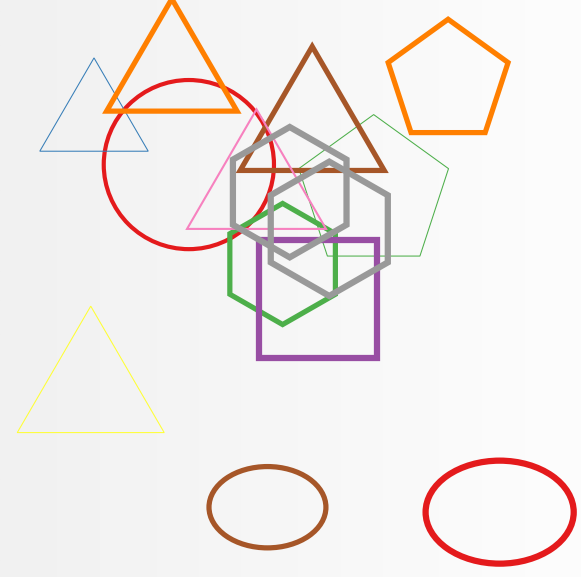[{"shape": "circle", "thickness": 2, "radius": 0.73, "center": [0.325, 0.714]}, {"shape": "oval", "thickness": 3, "radius": 0.64, "center": [0.86, 0.112]}, {"shape": "triangle", "thickness": 0.5, "radius": 0.54, "center": [0.162, 0.791]}, {"shape": "pentagon", "thickness": 0.5, "radius": 0.68, "center": [0.643, 0.665]}, {"shape": "hexagon", "thickness": 2.5, "radius": 0.52, "center": [0.486, 0.542]}, {"shape": "square", "thickness": 3, "radius": 0.51, "center": [0.547, 0.481]}, {"shape": "triangle", "thickness": 2.5, "radius": 0.65, "center": [0.296, 0.871]}, {"shape": "pentagon", "thickness": 2.5, "radius": 0.54, "center": [0.771, 0.857]}, {"shape": "triangle", "thickness": 0.5, "radius": 0.73, "center": [0.156, 0.323]}, {"shape": "triangle", "thickness": 2.5, "radius": 0.72, "center": [0.537, 0.776]}, {"shape": "oval", "thickness": 2.5, "radius": 0.5, "center": [0.46, 0.121]}, {"shape": "triangle", "thickness": 1, "radius": 0.69, "center": [0.441, 0.672]}, {"shape": "hexagon", "thickness": 3, "radius": 0.56, "center": [0.498, 0.666]}, {"shape": "hexagon", "thickness": 3, "radius": 0.58, "center": [0.567, 0.603]}]